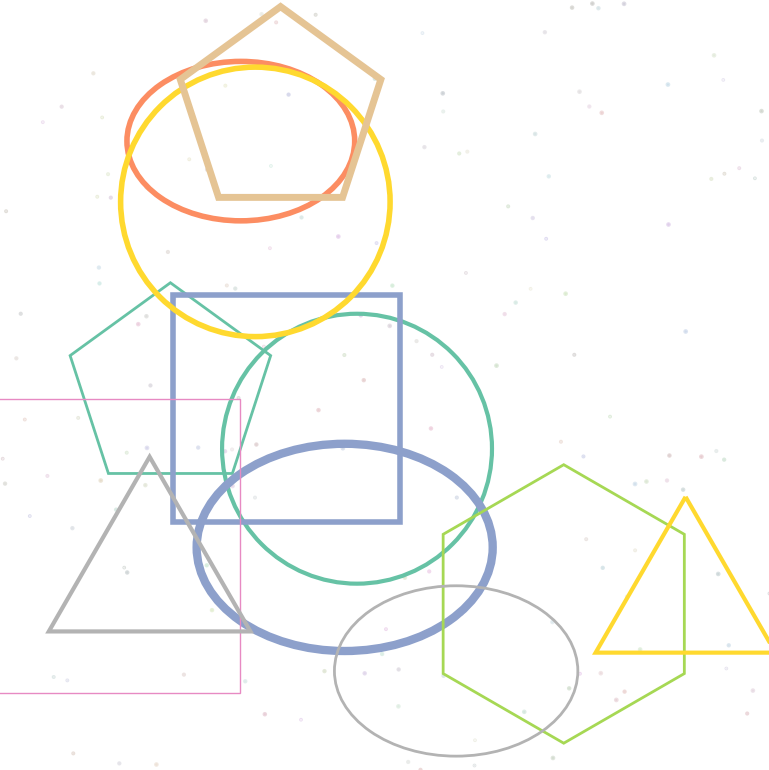[{"shape": "pentagon", "thickness": 1, "radius": 0.68, "center": [0.221, 0.496]}, {"shape": "circle", "thickness": 1.5, "radius": 0.88, "center": [0.464, 0.417]}, {"shape": "oval", "thickness": 2, "radius": 0.74, "center": [0.313, 0.817]}, {"shape": "square", "thickness": 2, "radius": 0.74, "center": [0.372, 0.469]}, {"shape": "oval", "thickness": 3, "radius": 0.96, "center": [0.448, 0.289]}, {"shape": "square", "thickness": 0.5, "radius": 0.96, "center": [0.121, 0.291]}, {"shape": "hexagon", "thickness": 1, "radius": 0.9, "center": [0.732, 0.216]}, {"shape": "triangle", "thickness": 1.5, "radius": 0.67, "center": [0.89, 0.22]}, {"shape": "circle", "thickness": 2, "radius": 0.87, "center": [0.332, 0.738]}, {"shape": "pentagon", "thickness": 2.5, "radius": 0.68, "center": [0.364, 0.854]}, {"shape": "oval", "thickness": 1, "radius": 0.79, "center": [0.592, 0.129]}, {"shape": "triangle", "thickness": 1.5, "radius": 0.76, "center": [0.194, 0.256]}]